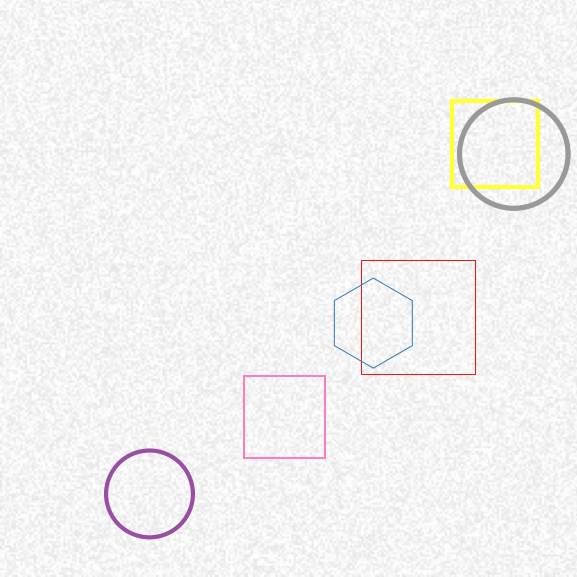[{"shape": "square", "thickness": 0.5, "radius": 0.49, "center": [0.723, 0.45]}, {"shape": "hexagon", "thickness": 0.5, "radius": 0.39, "center": [0.646, 0.44]}, {"shape": "circle", "thickness": 2, "radius": 0.38, "center": [0.259, 0.144]}, {"shape": "square", "thickness": 2, "radius": 0.37, "center": [0.857, 0.75]}, {"shape": "square", "thickness": 1, "radius": 0.35, "center": [0.493, 0.277]}, {"shape": "circle", "thickness": 2.5, "radius": 0.47, "center": [0.89, 0.732]}]